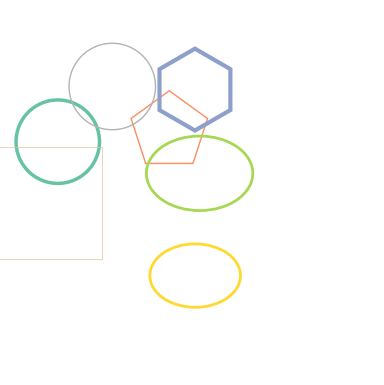[{"shape": "circle", "thickness": 2.5, "radius": 0.54, "center": [0.15, 0.632]}, {"shape": "pentagon", "thickness": 1, "radius": 0.52, "center": [0.44, 0.66]}, {"shape": "hexagon", "thickness": 3, "radius": 0.53, "center": [0.506, 0.767]}, {"shape": "oval", "thickness": 2, "radius": 0.69, "center": [0.518, 0.55]}, {"shape": "oval", "thickness": 2, "radius": 0.59, "center": [0.507, 0.284]}, {"shape": "square", "thickness": 0.5, "radius": 0.73, "center": [0.12, 0.473]}, {"shape": "circle", "thickness": 1, "radius": 0.56, "center": [0.292, 0.775]}]